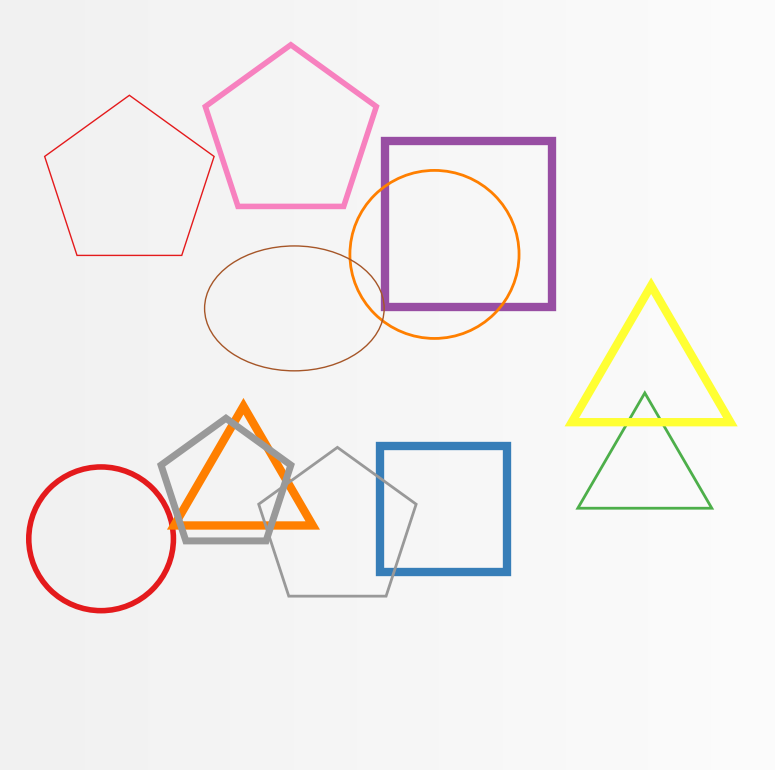[{"shape": "circle", "thickness": 2, "radius": 0.47, "center": [0.13, 0.3]}, {"shape": "pentagon", "thickness": 0.5, "radius": 0.57, "center": [0.167, 0.761]}, {"shape": "square", "thickness": 3, "radius": 0.41, "center": [0.572, 0.339]}, {"shape": "triangle", "thickness": 1, "radius": 0.5, "center": [0.832, 0.39]}, {"shape": "square", "thickness": 3, "radius": 0.54, "center": [0.605, 0.709]}, {"shape": "circle", "thickness": 1, "radius": 0.55, "center": [0.561, 0.67]}, {"shape": "triangle", "thickness": 3, "radius": 0.52, "center": [0.314, 0.369]}, {"shape": "triangle", "thickness": 3, "radius": 0.59, "center": [0.84, 0.511]}, {"shape": "oval", "thickness": 0.5, "radius": 0.58, "center": [0.38, 0.599]}, {"shape": "pentagon", "thickness": 2, "radius": 0.58, "center": [0.375, 0.826]}, {"shape": "pentagon", "thickness": 2.5, "radius": 0.44, "center": [0.292, 0.369]}, {"shape": "pentagon", "thickness": 1, "radius": 0.53, "center": [0.435, 0.312]}]